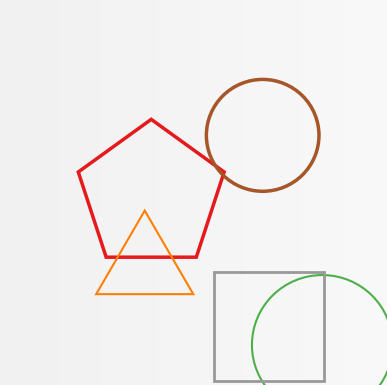[{"shape": "pentagon", "thickness": 2.5, "radius": 0.99, "center": [0.39, 0.492]}, {"shape": "circle", "thickness": 1.5, "radius": 0.91, "center": [0.832, 0.104]}, {"shape": "triangle", "thickness": 1.5, "radius": 0.72, "center": [0.374, 0.308]}, {"shape": "circle", "thickness": 2.5, "radius": 0.73, "center": [0.678, 0.648]}, {"shape": "square", "thickness": 2, "radius": 0.71, "center": [0.694, 0.152]}]